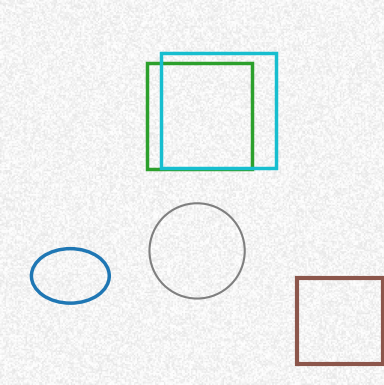[{"shape": "oval", "thickness": 2.5, "radius": 0.51, "center": [0.183, 0.283]}, {"shape": "square", "thickness": 2.5, "radius": 0.69, "center": [0.518, 0.698]}, {"shape": "square", "thickness": 3, "radius": 0.56, "center": [0.884, 0.166]}, {"shape": "circle", "thickness": 1.5, "radius": 0.62, "center": [0.512, 0.348]}, {"shape": "square", "thickness": 2.5, "radius": 0.75, "center": [0.568, 0.713]}]